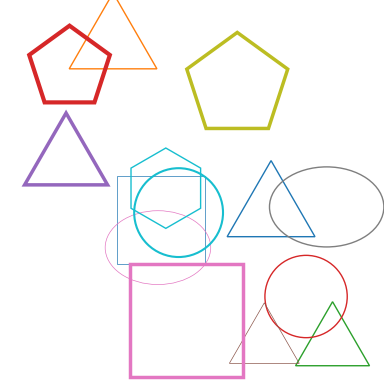[{"shape": "square", "thickness": 0.5, "radius": 0.57, "center": [0.418, 0.428]}, {"shape": "triangle", "thickness": 1, "radius": 0.66, "center": [0.704, 0.451]}, {"shape": "triangle", "thickness": 1, "radius": 0.66, "center": [0.294, 0.887]}, {"shape": "triangle", "thickness": 1, "radius": 0.55, "center": [0.864, 0.105]}, {"shape": "pentagon", "thickness": 3, "radius": 0.55, "center": [0.181, 0.823]}, {"shape": "circle", "thickness": 1, "radius": 0.53, "center": [0.795, 0.23]}, {"shape": "triangle", "thickness": 2.5, "radius": 0.62, "center": [0.172, 0.582]}, {"shape": "triangle", "thickness": 0.5, "radius": 0.52, "center": [0.687, 0.109]}, {"shape": "square", "thickness": 2.5, "radius": 0.73, "center": [0.484, 0.167]}, {"shape": "oval", "thickness": 0.5, "radius": 0.69, "center": [0.41, 0.357]}, {"shape": "oval", "thickness": 1, "radius": 0.74, "center": [0.848, 0.463]}, {"shape": "pentagon", "thickness": 2.5, "radius": 0.69, "center": [0.616, 0.778]}, {"shape": "circle", "thickness": 1.5, "radius": 0.58, "center": [0.464, 0.448]}, {"shape": "hexagon", "thickness": 1, "radius": 0.52, "center": [0.431, 0.511]}]